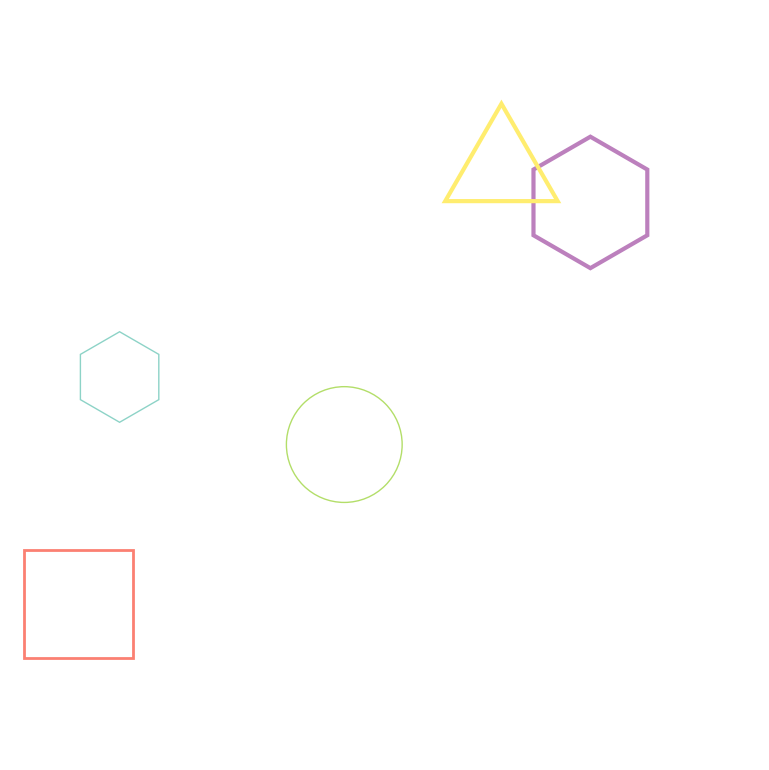[{"shape": "hexagon", "thickness": 0.5, "radius": 0.29, "center": [0.155, 0.51]}, {"shape": "square", "thickness": 1, "radius": 0.35, "center": [0.102, 0.216]}, {"shape": "circle", "thickness": 0.5, "radius": 0.38, "center": [0.447, 0.423]}, {"shape": "hexagon", "thickness": 1.5, "radius": 0.43, "center": [0.767, 0.737]}, {"shape": "triangle", "thickness": 1.5, "radius": 0.42, "center": [0.651, 0.781]}]